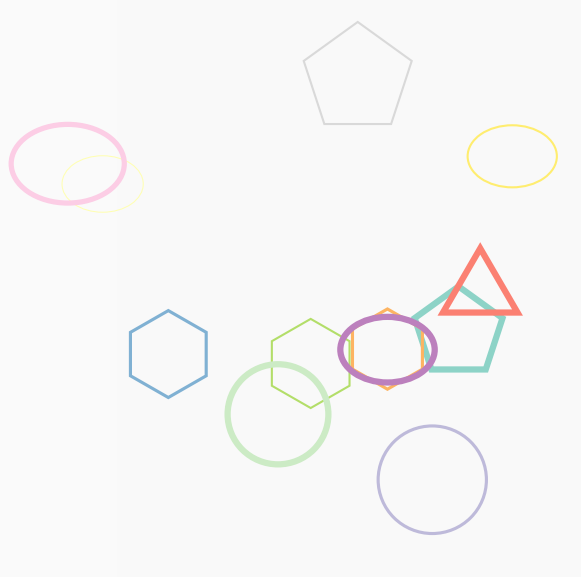[{"shape": "pentagon", "thickness": 3, "radius": 0.4, "center": [0.789, 0.424]}, {"shape": "oval", "thickness": 0.5, "radius": 0.35, "center": [0.177, 0.681]}, {"shape": "circle", "thickness": 1.5, "radius": 0.47, "center": [0.744, 0.168]}, {"shape": "triangle", "thickness": 3, "radius": 0.37, "center": [0.826, 0.495]}, {"shape": "hexagon", "thickness": 1.5, "radius": 0.38, "center": [0.29, 0.386]}, {"shape": "hexagon", "thickness": 1.5, "radius": 0.35, "center": [0.667, 0.395]}, {"shape": "hexagon", "thickness": 1, "radius": 0.39, "center": [0.535, 0.37]}, {"shape": "oval", "thickness": 2.5, "radius": 0.49, "center": [0.117, 0.716]}, {"shape": "pentagon", "thickness": 1, "radius": 0.49, "center": [0.615, 0.863]}, {"shape": "oval", "thickness": 3, "radius": 0.41, "center": [0.667, 0.394]}, {"shape": "circle", "thickness": 3, "radius": 0.43, "center": [0.478, 0.282]}, {"shape": "oval", "thickness": 1, "radius": 0.38, "center": [0.881, 0.728]}]